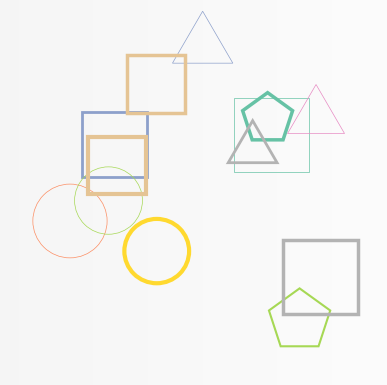[{"shape": "pentagon", "thickness": 2.5, "radius": 0.34, "center": [0.691, 0.692]}, {"shape": "square", "thickness": 0.5, "radius": 0.48, "center": [0.701, 0.649]}, {"shape": "circle", "thickness": 0.5, "radius": 0.48, "center": [0.181, 0.426]}, {"shape": "triangle", "thickness": 0.5, "radius": 0.45, "center": [0.523, 0.881]}, {"shape": "square", "thickness": 2, "radius": 0.42, "center": [0.296, 0.625]}, {"shape": "triangle", "thickness": 0.5, "radius": 0.42, "center": [0.816, 0.696]}, {"shape": "circle", "thickness": 0.5, "radius": 0.44, "center": [0.28, 0.479]}, {"shape": "pentagon", "thickness": 1.5, "radius": 0.42, "center": [0.773, 0.168]}, {"shape": "circle", "thickness": 3, "radius": 0.42, "center": [0.404, 0.348]}, {"shape": "square", "thickness": 2.5, "radius": 0.38, "center": [0.403, 0.782]}, {"shape": "square", "thickness": 3, "radius": 0.37, "center": [0.302, 0.569]}, {"shape": "square", "thickness": 2.5, "radius": 0.48, "center": [0.827, 0.28]}, {"shape": "triangle", "thickness": 2, "radius": 0.36, "center": [0.652, 0.614]}]